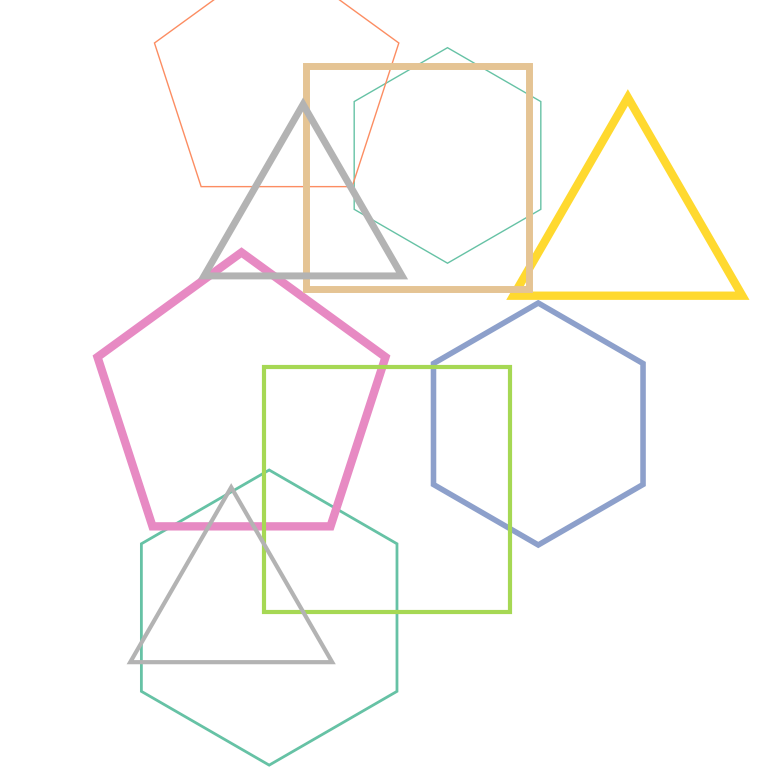[{"shape": "hexagon", "thickness": 1, "radius": 0.96, "center": [0.35, 0.198]}, {"shape": "hexagon", "thickness": 0.5, "radius": 0.7, "center": [0.581, 0.798]}, {"shape": "pentagon", "thickness": 0.5, "radius": 0.83, "center": [0.359, 0.893]}, {"shape": "hexagon", "thickness": 2, "radius": 0.79, "center": [0.699, 0.449]}, {"shape": "pentagon", "thickness": 3, "radius": 0.98, "center": [0.314, 0.476]}, {"shape": "square", "thickness": 1.5, "radius": 0.8, "center": [0.502, 0.365]}, {"shape": "triangle", "thickness": 3, "radius": 0.86, "center": [0.815, 0.702]}, {"shape": "square", "thickness": 2.5, "radius": 0.72, "center": [0.543, 0.77]}, {"shape": "triangle", "thickness": 1.5, "radius": 0.76, "center": [0.3, 0.216]}, {"shape": "triangle", "thickness": 2.5, "radius": 0.74, "center": [0.394, 0.716]}]